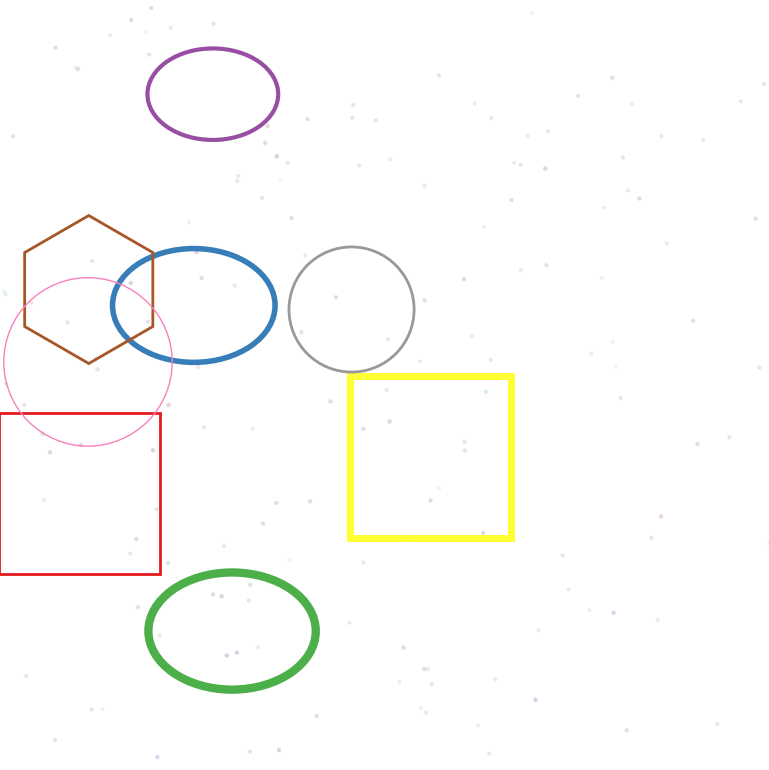[{"shape": "square", "thickness": 1, "radius": 0.52, "center": [0.103, 0.359]}, {"shape": "oval", "thickness": 2, "radius": 0.53, "center": [0.252, 0.603]}, {"shape": "oval", "thickness": 3, "radius": 0.54, "center": [0.301, 0.18]}, {"shape": "oval", "thickness": 1.5, "radius": 0.42, "center": [0.276, 0.878]}, {"shape": "square", "thickness": 2.5, "radius": 0.52, "center": [0.559, 0.407]}, {"shape": "hexagon", "thickness": 1, "radius": 0.48, "center": [0.115, 0.624]}, {"shape": "circle", "thickness": 0.5, "radius": 0.55, "center": [0.114, 0.53]}, {"shape": "circle", "thickness": 1, "radius": 0.41, "center": [0.457, 0.598]}]